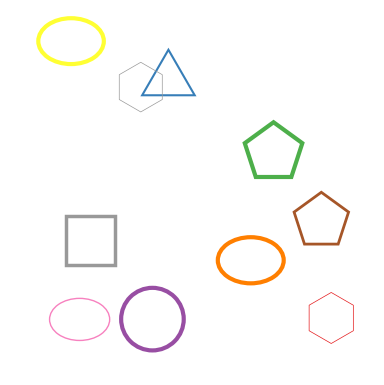[{"shape": "hexagon", "thickness": 0.5, "radius": 0.33, "center": [0.86, 0.174]}, {"shape": "triangle", "thickness": 1.5, "radius": 0.39, "center": [0.437, 0.792]}, {"shape": "pentagon", "thickness": 3, "radius": 0.39, "center": [0.711, 0.604]}, {"shape": "circle", "thickness": 3, "radius": 0.41, "center": [0.396, 0.171]}, {"shape": "oval", "thickness": 3, "radius": 0.43, "center": [0.651, 0.324]}, {"shape": "oval", "thickness": 3, "radius": 0.43, "center": [0.185, 0.893]}, {"shape": "pentagon", "thickness": 2, "radius": 0.37, "center": [0.835, 0.426]}, {"shape": "oval", "thickness": 1, "radius": 0.39, "center": [0.207, 0.17]}, {"shape": "square", "thickness": 2.5, "radius": 0.32, "center": [0.235, 0.376]}, {"shape": "hexagon", "thickness": 0.5, "radius": 0.32, "center": [0.366, 0.774]}]